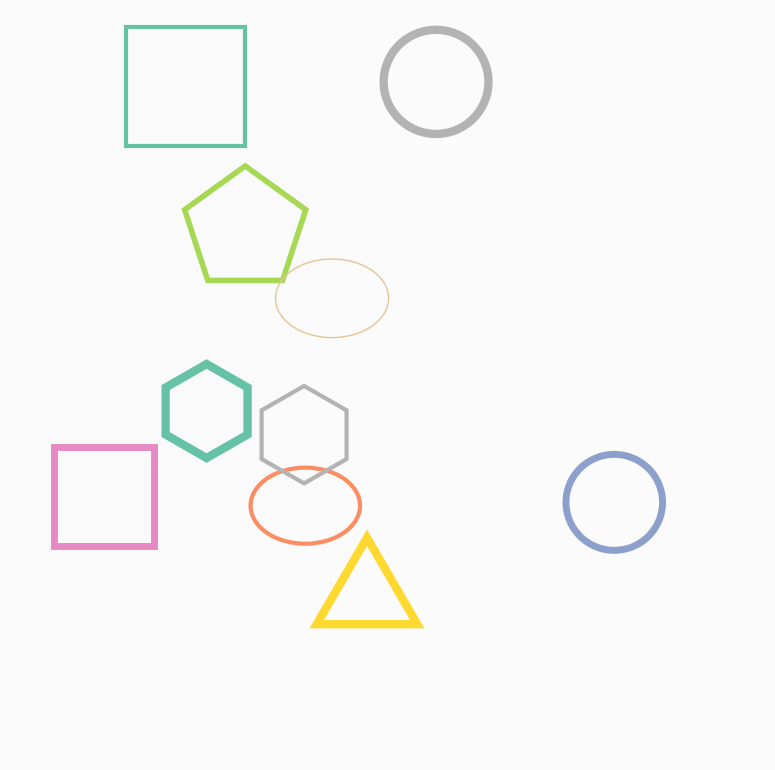[{"shape": "square", "thickness": 1.5, "radius": 0.39, "center": [0.239, 0.887]}, {"shape": "hexagon", "thickness": 3, "radius": 0.31, "center": [0.267, 0.466]}, {"shape": "oval", "thickness": 1.5, "radius": 0.35, "center": [0.394, 0.343]}, {"shape": "circle", "thickness": 2.5, "radius": 0.31, "center": [0.793, 0.348]}, {"shape": "square", "thickness": 2.5, "radius": 0.32, "center": [0.134, 0.355]}, {"shape": "pentagon", "thickness": 2, "radius": 0.41, "center": [0.316, 0.702]}, {"shape": "triangle", "thickness": 3, "radius": 0.37, "center": [0.474, 0.227]}, {"shape": "oval", "thickness": 0.5, "radius": 0.36, "center": [0.428, 0.613]}, {"shape": "circle", "thickness": 3, "radius": 0.34, "center": [0.563, 0.894]}, {"shape": "hexagon", "thickness": 1.5, "radius": 0.32, "center": [0.392, 0.435]}]